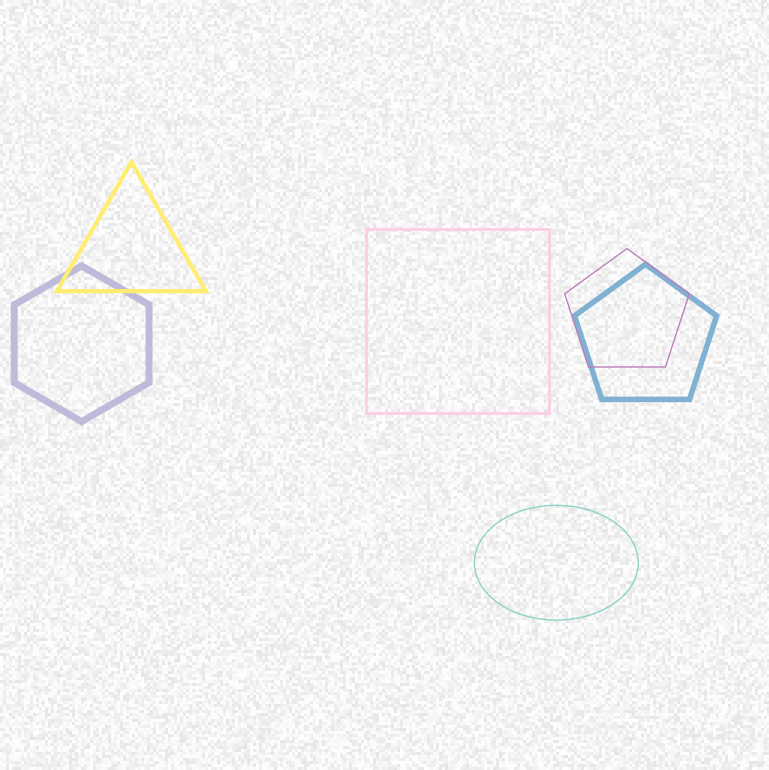[{"shape": "oval", "thickness": 0.5, "radius": 0.53, "center": [0.723, 0.269]}, {"shape": "hexagon", "thickness": 2.5, "radius": 0.51, "center": [0.106, 0.554]}, {"shape": "pentagon", "thickness": 2, "radius": 0.49, "center": [0.838, 0.56]}, {"shape": "square", "thickness": 1, "radius": 0.6, "center": [0.594, 0.583]}, {"shape": "pentagon", "thickness": 0.5, "radius": 0.43, "center": [0.814, 0.592]}, {"shape": "triangle", "thickness": 1.5, "radius": 0.56, "center": [0.171, 0.678]}]